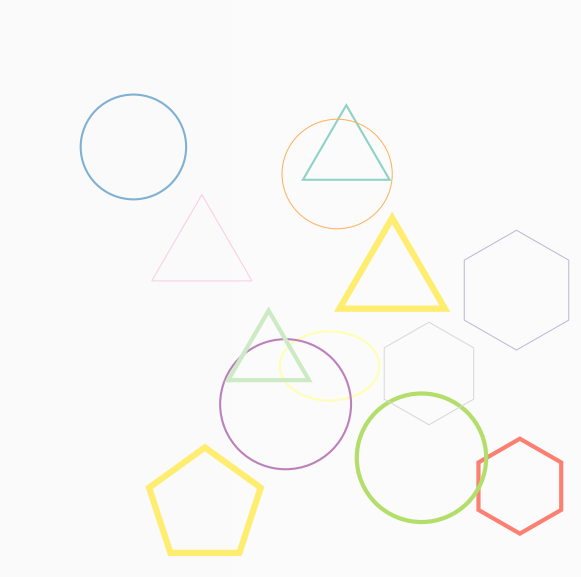[{"shape": "triangle", "thickness": 1, "radius": 0.43, "center": [0.596, 0.731]}, {"shape": "oval", "thickness": 1, "radius": 0.43, "center": [0.567, 0.365]}, {"shape": "hexagon", "thickness": 0.5, "radius": 0.52, "center": [0.889, 0.497]}, {"shape": "hexagon", "thickness": 2, "radius": 0.41, "center": [0.894, 0.157]}, {"shape": "circle", "thickness": 1, "radius": 0.45, "center": [0.23, 0.745]}, {"shape": "circle", "thickness": 0.5, "radius": 0.47, "center": [0.58, 0.698]}, {"shape": "circle", "thickness": 2, "radius": 0.56, "center": [0.725, 0.206]}, {"shape": "triangle", "thickness": 0.5, "radius": 0.5, "center": [0.347, 0.562]}, {"shape": "hexagon", "thickness": 0.5, "radius": 0.44, "center": [0.738, 0.352]}, {"shape": "circle", "thickness": 1, "radius": 0.56, "center": [0.491, 0.299]}, {"shape": "triangle", "thickness": 2, "radius": 0.4, "center": [0.462, 0.381]}, {"shape": "pentagon", "thickness": 3, "radius": 0.5, "center": [0.353, 0.123]}, {"shape": "triangle", "thickness": 3, "radius": 0.52, "center": [0.675, 0.517]}]